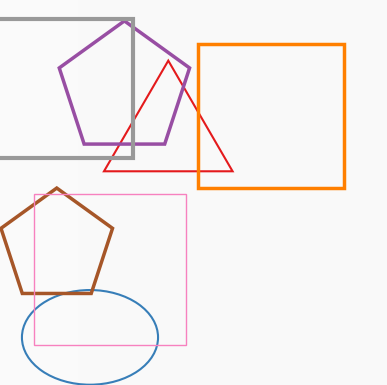[{"shape": "triangle", "thickness": 1.5, "radius": 0.96, "center": [0.434, 0.651]}, {"shape": "oval", "thickness": 1.5, "radius": 0.88, "center": [0.232, 0.124]}, {"shape": "pentagon", "thickness": 2.5, "radius": 0.88, "center": [0.321, 0.769]}, {"shape": "square", "thickness": 2.5, "radius": 0.94, "center": [0.699, 0.699]}, {"shape": "pentagon", "thickness": 2.5, "radius": 0.76, "center": [0.146, 0.36]}, {"shape": "square", "thickness": 1, "radius": 0.98, "center": [0.283, 0.299]}, {"shape": "square", "thickness": 3, "radius": 0.9, "center": [0.161, 0.77]}]